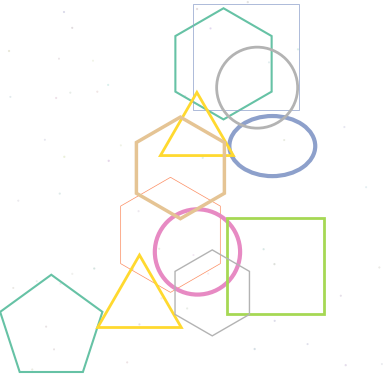[{"shape": "hexagon", "thickness": 1.5, "radius": 0.72, "center": [0.581, 0.834]}, {"shape": "pentagon", "thickness": 1.5, "radius": 0.7, "center": [0.133, 0.147]}, {"shape": "hexagon", "thickness": 0.5, "radius": 0.75, "center": [0.443, 0.39]}, {"shape": "oval", "thickness": 3, "radius": 0.56, "center": [0.707, 0.621]}, {"shape": "square", "thickness": 0.5, "radius": 0.69, "center": [0.64, 0.853]}, {"shape": "circle", "thickness": 3, "radius": 0.55, "center": [0.513, 0.346]}, {"shape": "square", "thickness": 2, "radius": 0.62, "center": [0.716, 0.31]}, {"shape": "triangle", "thickness": 2, "radius": 0.63, "center": [0.362, 0.212]}, {"shape": "triangle", "thickness": 2, "radius": 0.55, "center": [0.511, 0.651]}, {"shape": "hexagon", "thickness": 2.5, "radius": 0.66, "center": [0.469, 0.564]}, {"shape": "hexagon", "thickness": 1, "radius": 0.56, "center": [0.551, 0.239]}, {"shape": "circle", "thickness": 2, "radius": 0.53, "center": [0.668, 0.772]}]